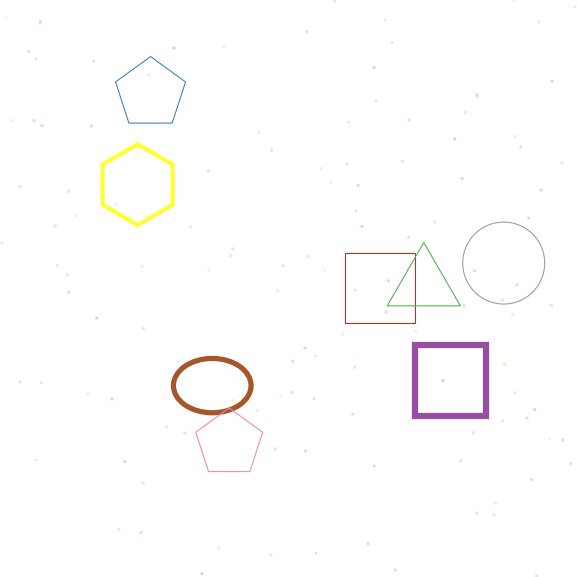[{"shape": "square", "thickness": 0.5, "radius": 0.3, "center": [0.658, 0.5]}, {"shape": "pentagon", "thickness": 0.5, "radius": 0.32, "center": [0.261, 0.838]}, {"shape": "triangle", "thickness": 0.5, "radius": 0.37, "center": [0.734, 0.506]}, {"shape": "square", "thickness": 3, "radius": 0.31, "center": [0.78, 0.34]}, {"shape": "hexagon", "thickness": 2, "radius": 0.35, "center": [0.238, 0.679]}, {"shape": "oval", "thickness": 2.5, "radius": 0.34, "center": [0.368, 0.331]}, {"shape": "pentagon", "thickness": 0.5, "radius": 0.3, "center": [0.397, 0.232]}, {"shape": "circle", "thickness": 0.5, "radius": 0.35, "center": [0.872, 0.544]}]